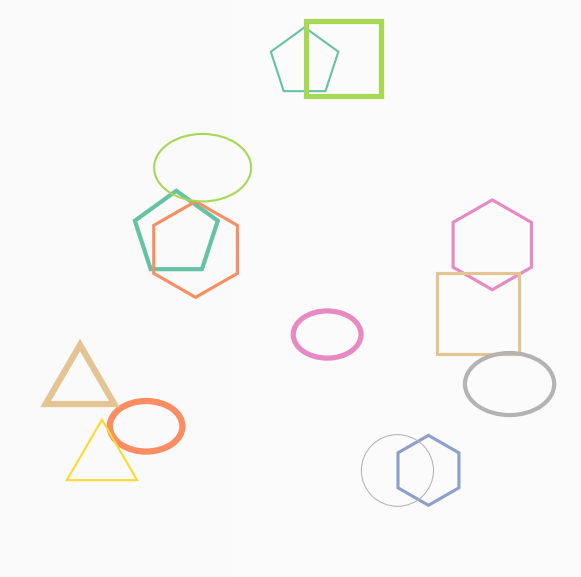[{"shape": "pentagon", "thickness": 2, "radius": 0.38, "center": [0.303, 0.594]}, {"shape": "pentagon", "thickness": 1, "radius": 0.31, "center": [0.524, 0.891]}, {"shape": "oval", "thickness": 3, "radius": 0.31, "center": [0.251, 0.261]}, {"shape": "hexagon", "thickness": 1.5, "radius": 0.42, "center": [0.336, 0.567]}, {"shape": "hexagon", "thickness": 1.5, "radius": 0.3, "center": [0.737, 0.185]}, {"shape": "hexagon", "thickness": 1.5, "radius": 0.39, "center": [0.847, 0.575]}, {"shape": "oval", "thickness": 2.5, "radius": 0.29, "center": [0.563, 0.42]}, {"shape": "square", "thickness": 2.5, "radius": 0.32, "center": [0.591, 0.898]}, {"shape": "oval", "thickness": 1, "radius": 0.42, "center": [0.349, 0.709]}, {"shape": "triangle", "thickness": 1, "radius": 0.35, "center": [0.175, 0.203]}, {"shape": "square", "thickness": 1.5, "radius": 0.35, "center": [0.823, 0.457]}, {"shape": "triangle", "thickness": 3, "radius": 0.34, "center": [0.138, 0.334]}, {"shape": "oval", "thickness": 2, "radius": 0.38, "center": [0.877, 0.334]}, {"shape": "circle", "thickness": 0.5, "radius": 0.31, "center": [0.684, 0.184]}]